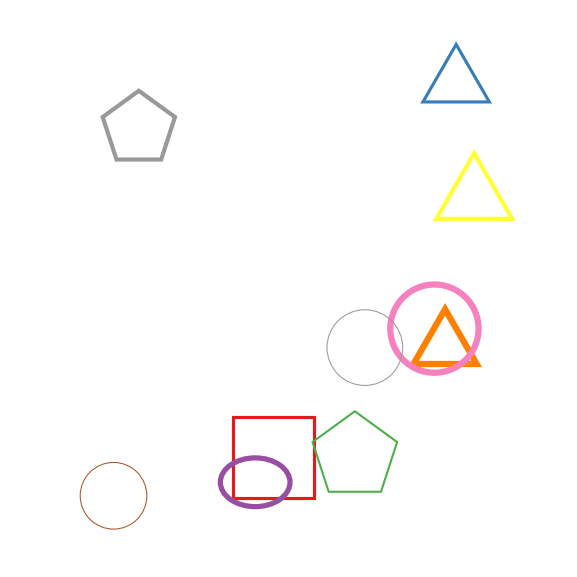[{"shape": "square", "thickness": 1.5, "radius": 0.35, "center": [0.473, 0.206]}, {"shape": "triangle", "thickness": 1.5, "radius": 0.33, "center": [0.79, 0.856]}, {"shape": "pentagon", "thickness": 1, "radius": 0.39, "center": [0.614, 0.21]}, {"shape": "oval", "thickness": 2.5, "radius": 0.3, "center": [0.442, 0.164]}, {"shape": "triangle", "thickness": 3, "radius": 0.32, "center": [0.771, 0.4]}, {"shape": "triangle", "thickness": 2, "radius": 0.38, "center": [0.821, 0.658]}, {"shape": "circle", "thickness": 0.5, "radius": 0.29, "center": [0.197, 0.141]}, {"shape": "circle", "thickness": 3, "radius": 0.38, "center": [0.752, 0.43]}, {"shape": "circle", "thickness": 0.5, "radius": 0.33, "center": [0.632, 0.397]}, {"shape": "pentagon", "thickness": 2, "radius": 0.33, "center": [0.24, 0.776]}]